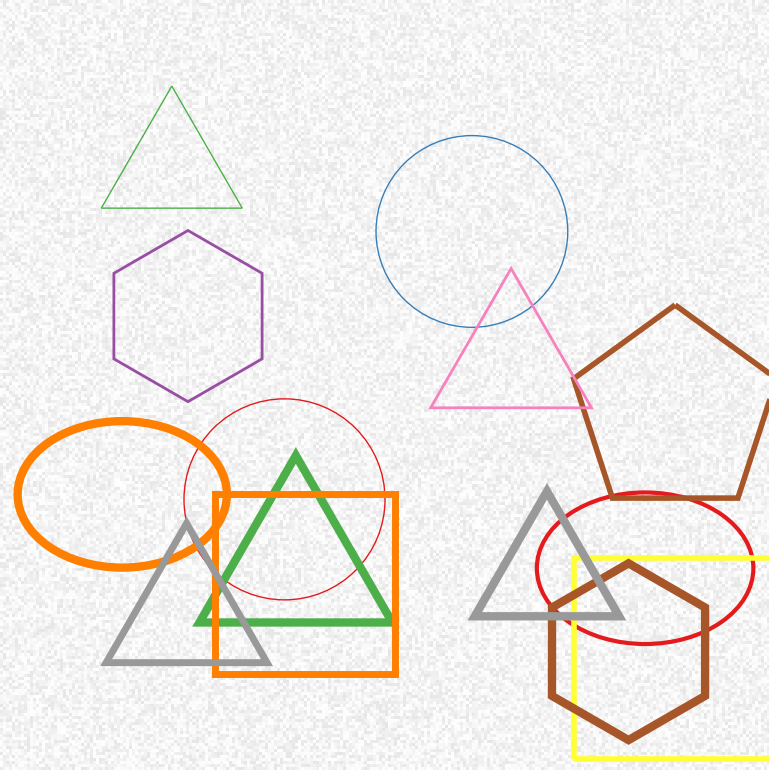[{"shape": "circle", "thickness": 0.5, "radius": 0.65, "center": [0.369, 0.351]}, {"shape": "oval", "thickness": 1.5, "radius": 0.7, "center": [0.838, 0.262]}, {"shape": "circle", "thickness": 0.5, "radius": 0.62, "center": [0.613, 0.699]}, {"shape": "triangle", "thickness": 3, "radius": 0.72, "center": [0.384, 0.264]}, {"shape": "triangle", "thickness": 0.5, "radius": 0.53, "center": [0.223, 0.783]}, {"shape": "hexagon", "thickness": 1, "radius": 0.56, "center": [0.244, 0.59]}, {"shape": "oval", "thickness": 3, "radius": 0.68, "center": [0.159, 0.358]}, {"shape": "square", "thickness": 2.5, "radius": 0.58, "center": [0.396, 0.241]}, {"shape": "square", "thickness": 2, "radius": 0.65, "center": [0.876, 0.145]}, {"shape": "hexagon", "thickness": 3, "radius": 0.57, "center": [0.816, 0.154]}, {"shape": "pentagon", "thickness": 2, "radius": 0.69, "center": [0.877, 0.465]}, {"shape": "triangle", "thickness": 1, "radius": 0.6, "center": [0.664, 0.531]}, {"shape": "triangle", "thickness": 2.5, "radius": 0.6, "center": [0.242, 0.2]}, {"shape": "triangle", "thickness": 3, "radius": 0.54, "center": [0.71, 0.254]}]